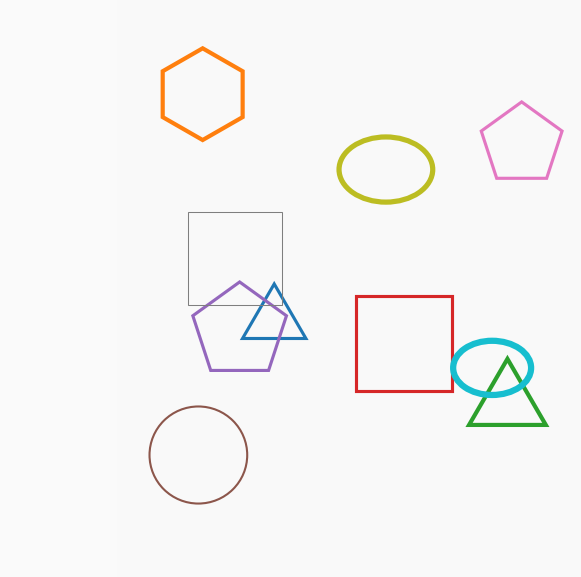[{"shape": "triangle", "thickness": 1.5, "radius": 0.31, "center": [0.472, 0.444]}, {"shape": "hexagon", "thickness": 2, "radius": 0.4, "center": [0.349, 0.836]}, {"shape": "triangle", "thickness": 2, "radius": 0.38, "center": [0.873, 0.301]}, {"shape": "square", "thickness": 1.5, "radius": 0.41, "center": [0.695, 0.405]}, {"shape": "pentagon", "thickness": 1.5, "radius": 0.42, "center": [0.412, 0.426]}, {"shape": "circle", "thickness": 1, "radius": 0.42, "center": [0.341, 0.211]}, {"shape": "pentagon", "thickness": 1.5, "radius": 0.37, "center": [0.897, 0.75]}, {"shape": "square", "thickness": 0.5, "radius": 0.4, "center": [0.405, 0.551]}, {"shape": "oval", "thickness": 2.5, "radius": 0.4, "center": [0.664, 0.706]}, {"shape": "oval", "thickness": 3, "radius": 0.34, "center": [0.847, 0.362]}]